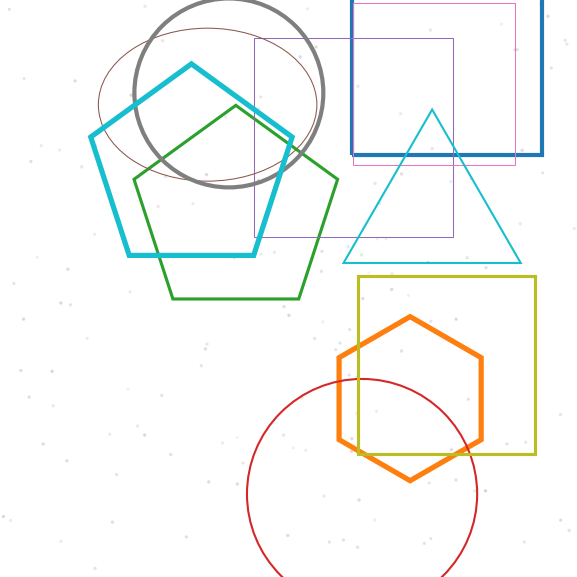[{"shape": "square", "thickness": 2, "radius": 0.82, "center": [0.774, 0.895]}, {"shape": "hexagon", "thickness": 2.5, "radius": 0.71, "center": [0.71, 0.309]}, {"shape": "pentagon", "thickness": 1.5, "radius": 0.93, "center": [0.408, 0.631]}, {"shape": "circle", "thickness": 1, "radius": 1.0, "center": [0.627, 0.144]}, {"shape": "square", "thickness": 0.5, "radius": 0.86, "center": [0.612, 0.76]}, {"shape": "oval", "thickness": 0.5, "radius": 0.95, "center": [0.36, 0.818]}, {"shape": "square", "thickness": 0.5, "radius": 0.7, "center": [0.751, 0.853]}, {"shape": "circle", "thickness": 2, "radius": 0.82, "center": [0.396, 0.838]}, {"shape": "square", "thickness": 1.5, "radius": 0.77, "center": [0.773, 0.367]}, {"shape": "pentagon", "thickness": 2.5, "radius": 0.92, "center": [0.331, 0.705]}, {"shape": "triangle", "thickness": 1, "radius": 0.89, "center": [0.748, 0.632]}]